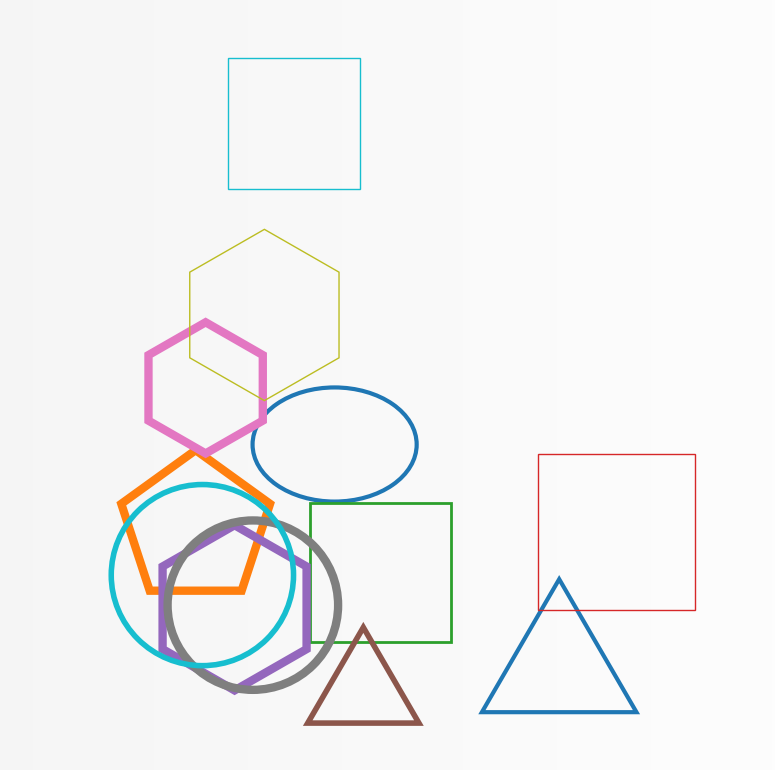[{"shape": "oval", "thickness": 1.5, "radius": 0.53, "center": [0.432, 0.423]}, {"shape": "triangle", "thickness": 1.5, "radius": 0.58, "center": [0.722, 0.133]}, {"shape": "pentagon", "thickness": 3, "radius": 0.5, "center": [0.252, 0.315]}, {"shape": "square", "thickness": 1, "radius": 0.45, "center": [0.491, 0.257]}, {"shape": "square", "thickness": 0.5, "radius": 0.51, "center": [0.796, 0.309]}, {"shape": "hexagon", "thickness": 3, "radius": 0.54, "center": [0.303, 0.211]}, {"shape": "triangle", "thickness": 2, "radius": 0.41, "center": [0.469, 0.102]}, {"shape": "hexagon", "thickness": 3, "radius": 0.43, "center": [0.265, 0.496]}, {"shape": "circle", "thickness": 3, "radius": 0.55, "center": [0.326, 0.214]}, {"shape": "hexagon", "thickness": 0.5, "radius": 0.56, "center": [0.341, 0.591]}, {"shape": "square", "thickness": 0.5, "radius": 0.42, "center": [0.379, 0.84]}, {"shape": "circle", "thickness": 2, "radius": 0.59, "center": [0.261, 0.253]}]